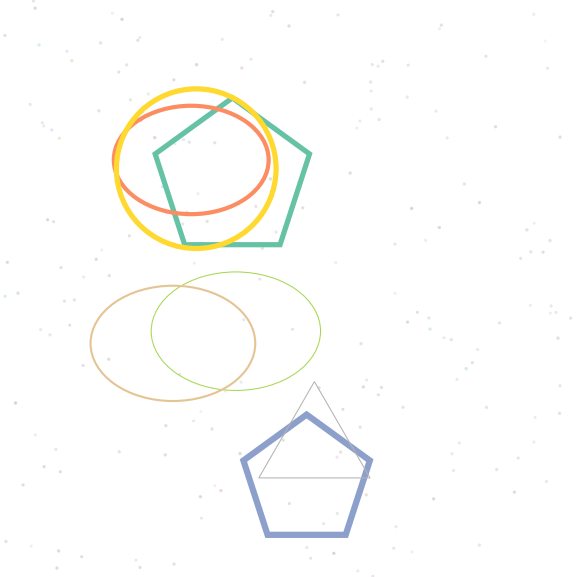[{"shape": "pentagon", "thickness": 2.5, "radius": 0.7, "center": [0.402, 0.689]}, {"shape": "oval", "thickness": 2, "radius": 0.67, "center": [0.331, 0.722]}, {"shape": "pentagon", "thickness": 3, "radius": 0.58, "center": [0.531, 0.166]}, {"shape": "oval", "thickness": 0.5, "radius": 0.73, "center": [0.408, 0.426]}, {"shape": "circle", "thickness": 2.5, "radius": 0.69, "center": [0.34, 0.707]}, {"shape": "oval", "thickness": 1, "radius": 0.71, "center": [0.299, 0.405]}, {"shape": "triangle", "thickness": 0.5, "radius": 0.56, "center": [0.544, 0.227]}]